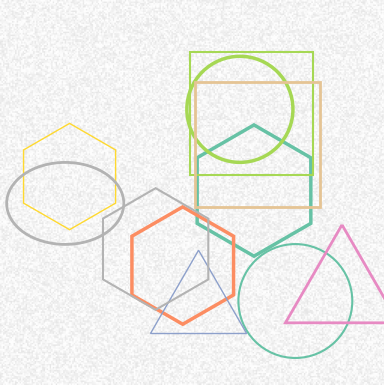[{"shape": "hexagon", "thickness": 2.5, "radius": 0.85, "center": [0.66, 0.505]}, {"shape": "circle", "thickness": 1.5, "radius": 0.74, "center": [0.767, 0.218]}, {"shape": "hexagon", "thickness": 2.5, "radius": 0.76, "center": [0.475, 0.31]}, {"shape": "triangle", "thickness": 1, "radius": 0.72, "center": [0.516, 0.206]}, {"shape": "triangle", "thickness": 2, "radius": 0.85, "center": [0.888, 0.246]}, {"shape": "square", "thickness": 1.5, "radius": 0.8, "center": [0.653, 0.705]}, {"shape": "circle", "thickness": 2.5, "radius": 0.69, "center": [0.623, 0.716]}, {"shape": "hexagon", "thickness": 1, "radius": 0.69, "center": [0.181, 0.541]}, {"shape": "square", "thickness": 2, "radius": 0.81, "center": [0.669, 0.624]}, {"shape": "hexagon", "thickness": 1.5, "radius": 0.79, "center": [0.404, 0.353]}, {"shape": "oval", "thickness": 2, "radius": 0.76, "center": [0.169, 0.472]}]